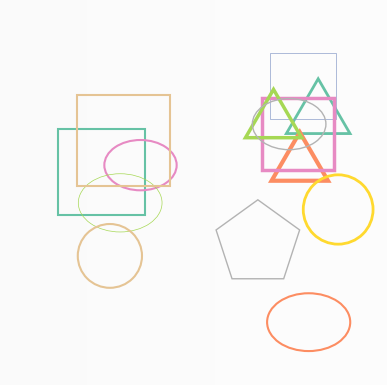[{"shape": "square", "thickness": 1.5, "radius": 0.56, "center": [0.261, 0.553]}, {"shape": "triangle", "thickness": 2, "radius": 0.47, "center": [0.821, 0.701]}, {"shape": "triangle", "thickness": 3, "radius": 0.42, "center": [0.774, 0.573]}, {"shape": "oval", "thickness": 1.5, "radius": 0.54, "center": [0.797, 0.163]}, {"shape": "square", "thickness": 0.5, "radius": 0.43, "center": [0.782, 0.778]}, {"shape": "square", "thickness": 2.5, "radius": 0.46, "center": [0.768, 0.652]}, {"shape": "oval", "thickness": 1.5, "radius": 0.47, "center": [0.363, 0.571]}, {"shape": "triangle", "thickness": 2.5, "radius": 0.42, "center": [0.706, 0.684]}, {"shape": "oval", "thickness": 0.5, "radius": 0.54, "center": [0.31, 0.473]}, {"shape": "circle", "thickness": 2, "radius": 0.45, "center": [0.873, 0.456]}, {"shape": "circle", "thickness": 1.5, "radius": 0.41, "center": [0.284, 0.335]}, {"shape": "square", "thickness": 1.5, "radius": 0.6, "center": [0.319, 0.635]}, {"shape": "oval", "thickness": 1, "radius": 0.47, "center": [0.746, 0.678]}, {"shape": "pentagon", "thickness": 1, "radius": 0.57, "center": [0.665, 0.368]}]